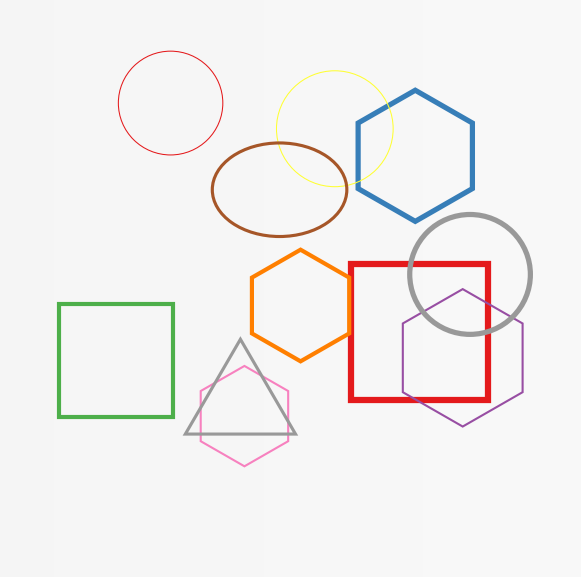[{"shape": "square", "thickness": 3, "radius": 0.59, "center": [0.722, 0.425]}, {"shape": "circle", "thickness": 0.5, "radius": 0.45, "center": [0.293, 0.821]}, {"shape": "hexagon", "thickness": 2.5, "radius": 0.57, "center": [0.714, 0.729]}, {"shape": "square", "thickness": 2, "radius": 0.49, "center": [0.199, 0.375]}, {"shape": "hexagon", "thickness": 1, "radius": 0.59, "center": [0.796, 0.38]}, {"shape": "hexagon", "thickness": 2, "radius": 0.48, "center": [0.517, 0.47]}, {"shape": "circle", "thickness": 0.5, "radius": 0.5, "center": [0.576, 0.776]}, {"shape": "oval", "thickness": 1.5, "radius": 0.58, "center": [0.481, 0.671]}, {"shape": "hexagon", "thickness": 1, "radius": 0.43, "center": [0.421, 0.279]}, {"shape": "triangle", "thickness": 1.5, "radius": 0.55, "center": [0.414, 0.302]}, {"shape": "circle", "thickness": 2.5, "radius": 0.52, "center": [0.809, 0.524]}]